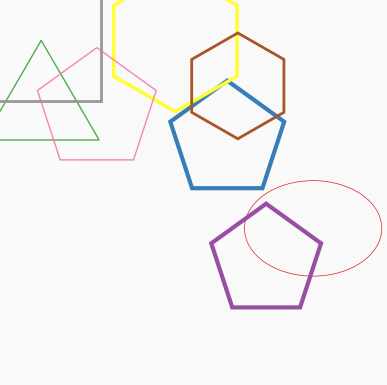[{"shape": "oval", "thickness": 0.5, "radius": 0.89, "center": [0.808, 0.407]}, {"shape": "pentagon", "thickness": 3, "radius": 0.77, "center": [0.586, 0.636]}, {"shape": "triangle", "thickness": 1, "radius": 0.86, "center": [0.106, 0.723]}, {"shape": "pentagon", "thickness": 3, "radius": 0.74, "center": [0.687, 0.322]}, {"shape": "hexagon", "thickness": 2.5, "radius": 0.92, "center": [0.453, 0.894]}, {"shape": "hexagon", "thickness": 2, "radius": 0.69, "center": [0.614, 0.777]}, {"shape": "pentagon", "thickness": 1, "radius": 0.81, "center": [0.25, 0.715]}, {"shape": "square", "thickness": 2, "radius": 0.7, "center": [0.121, 0.877]}]